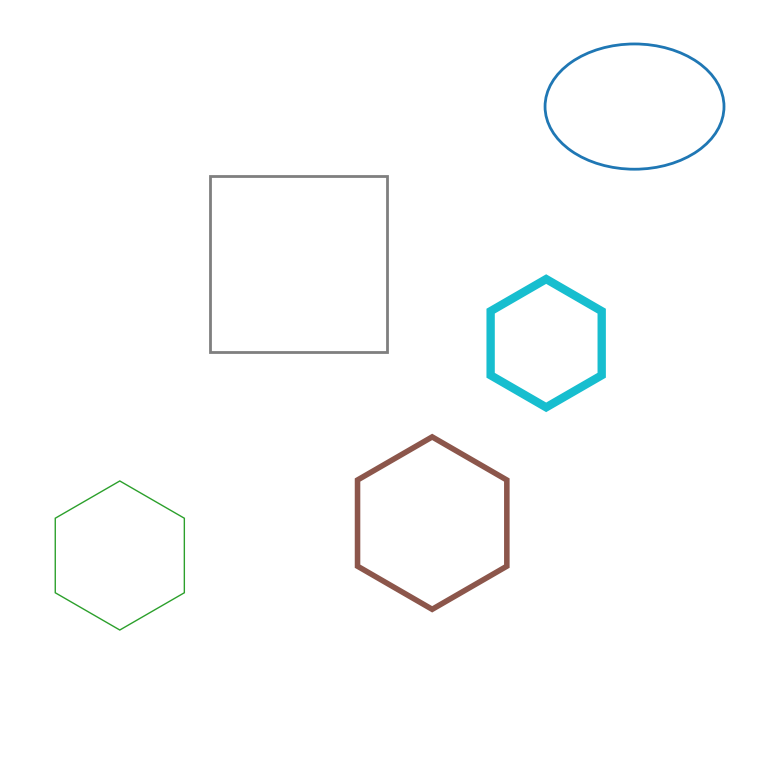[{"shape": "oval", "thickness": 1, "radius": 0.58, "center": [0.824, 0.862]}, {"shape": "hexagon", "thickness": 0.5, "radius": 0.48, "center": [0.156, 0.279]}, {"shape": "hexagon", "thickness": 2, "radius": 0.56, "center": [0.561, 0.321]}, {"shape": "square", "thickness": 1, "radius": 0.57, "center": [0.388, 0.657]}, {"shape": "hexagon", "thickness": 3, "radius": 0.42, "center": [0.709, 0.554]}]